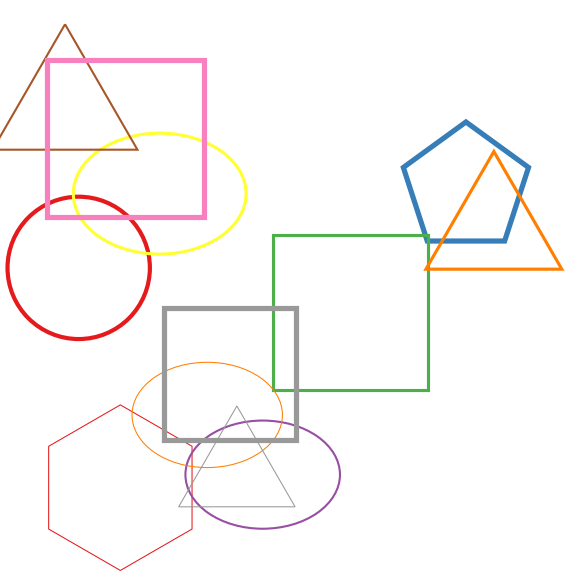[{"shape": "hexagon", "thickness": 0.5, "radius": 0.72, "center": [0.208, 0.155]}, {"shape": "circle", "thickness": 2, "radius": 0.62, "center": [0.136, 0.535]}, {"shape": "pentagon", "thickness": 2.5, "radius": 0.57, "center": [0.807, 0.674]}, {"shape": "square", "thickness": 1.5, "radius": 0.67, "center": [0.607, 0.458]}, {"shape": "oval", "thickness": 1, "radius": 0.67, "center": [0.455, 0.177]}, {"shape": "triangle", "thickness": 1.5, "radius": 0.68, "center": [0.855, 0.601]}, {"shape": "oval", "thickness": 0.5, "radius": 0.65, "center": [0.359, 0.281]}, {"shape": "oval", "thickness": 1.5, "radius": 0.75, "center": [0.277, 0.664]}, {"shape": "triangle", "thickness": 1, "radius": 0.72, "center": [0.113, 0.812]}, {"shape": "square", "thickness": 2.5, "radius": 0.68, "center": [0.217, 0.759]}, {"shape": "triangle", "thickness": 0.5, "radius": 0.58, "center": [0.41, 0.18]}, {"shape": "square", "thickness": 2.5, "radius": 0.57, "center": [0.398, 0.351]}]